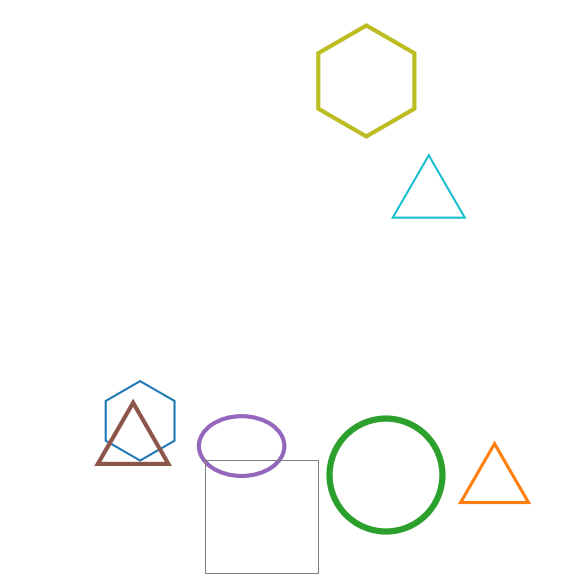[{"shape": "hexagon", "thickness": 1, "radius": 0.34, "center": [0.243, 0.27]}, {"shape": "triangle", "thickness": 1.5, "radius": 0.34, "center": [0.856, 0.163]}, {"shape": "circle", "thickness": 3, "radius": 0.49, "center": [0.668, 0.177]}, {"shape": "oval", "thickness": 2, "radius": 0.37, "center": [0.418, 0.227]}, {"shape": "triangle", "thickness": 2, "radius": 0.35, "center": [0.231, 0.231]}, {"shape": "square", "thickness": 0.5, "radius": 0.49, "center": [0.453, 0.104]}, {"shape": "hexagon", "thickness": 2, "radius": 0.48, "center": [0.634, 0.859]}, {"shape": "triangle", "thickness": 1, "radius": 0.36, "center": [0.742, 0.658]}]